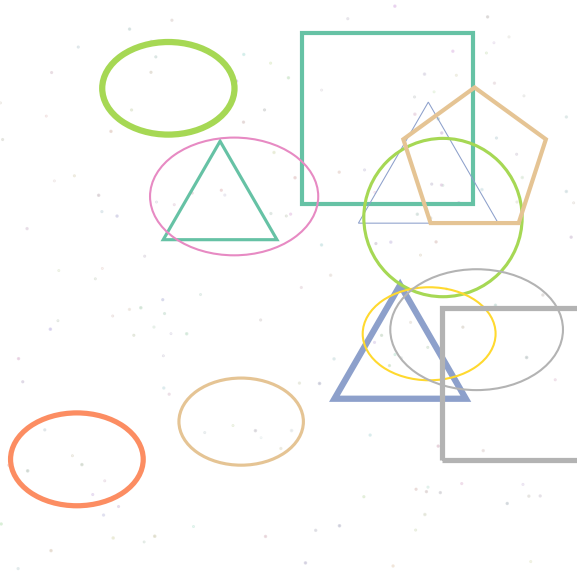[{"shape": "square", "thickness": 2, "radius": 0.74, "center": [0.671, 0.794]}, {"shape": "triangle", "thickness": 1.5, "radius": 0.57, "center": [0.381, 0.641]}, {"shape": "oval", "thickness": 2.5, "radius": 0.57, "center": [0.133, 0.204]}, {"shape": "triangle", "thickness": 0.5, "radius": 0.7, "center": [0.742, 0.683]}, {"shape": "triangle", "thickness": 3, "radius": 0.66, "center": [0.693, 0.374]}, {"shape": "oval", "thickness": 1, "radius": 0.73, "center": [0.405, 0.659]}, {"shape": "oval", "thickness": 3, "radius": 0.57, "center": [0.292, 0.846]}, {"shape": "circle", "thickness": 1.5, "radius": 0.69, "center": [0.767, 0.622]}, {"shape": "oval", "thickness": 1, "radius": 0.58, "center": [0.743, 0.421]}, {"shape": "oval", "thickness": 1.5, "radius": 0.54, "center": [0.418, 0.269]}, {"shape": "pentagon", "thickness": 2, "radius": 0.65, "center": [0.822, 0.718]}, {"shape": "oval", "thickness": 1, "radius": 0.75, "center": [0.825, 0.428]}, {"shape": "square", "thickness": 2.5, "radius": 0.66, "center": [0.898, 0.334]}]